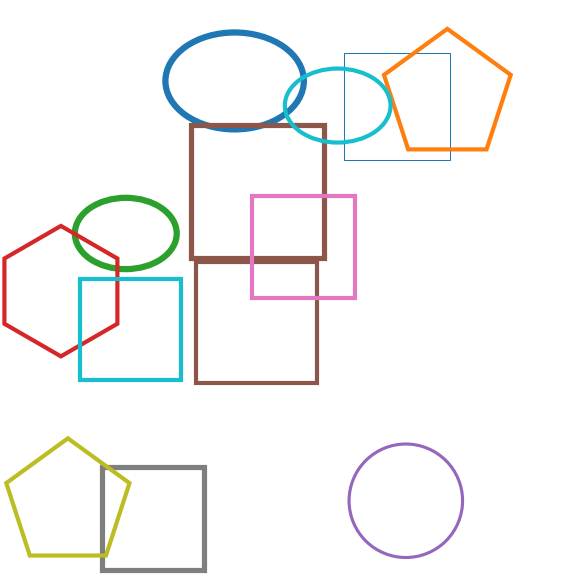[{"shape": "square", "thickness": 0.5, "radius": 0.46, "center": [0.687, 0.815]}, {"shape": "oval", "thickness": 3, "radius": 0.6, "center": [0.406, 0.859]}, {"shape": "pentagon", "thickness": 2, "radius": 0.58, "center": [0.775, 0.834]}, {"shape": "oval", "thickness": 3, "radius": 0.44, "center": [0.218, 0.595]}, {"shape": "hexagon", "thickness": 2, "radius": 0.56, "center": [0.105, 0.495]}, {"shape": "circle", "thickness": 1.5, "radius": 0.49, "center": [0.703, 0.132]}, {"shape": "square", "thickness": 2, "radius": 0.52, "center": [0.444, 0.44]}, {"shape": "square", "thickness": 2.5, "radius": 0.57, "center": [0.446, 0.667]}, {"shape": "square", "thickness": 2, "radius": 0.44, "center": [0.526, 0.572]}, {"shape": "square", "thickness": 2.5, "radius": 0.44, "center": [0.265, 0.102]}, {"shape": "pentagon", "thickness": 2, "radius": 0.56, "center": [0.118, 0.128]}, {"shape": "square", "thickness": 2, "radius": 0.44, "center": [0.225, 0.429]}, {"shape": "oval", "thickness": 2, "radius": 0.46, "center": [0.585, 0.816]}]